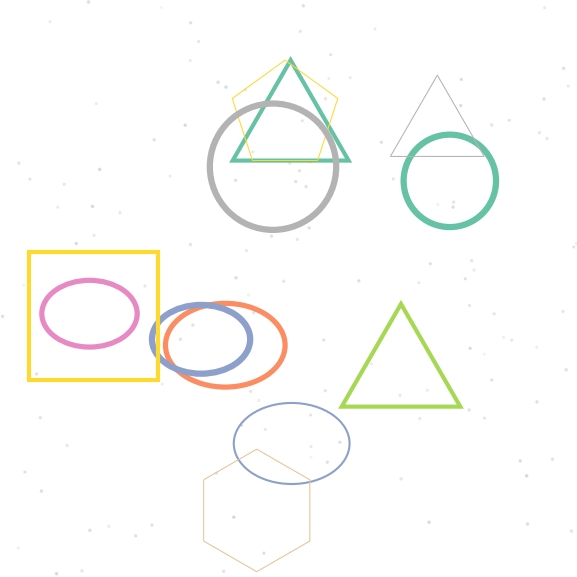[{"shape": "circle", "thickness": 3, "radius": 0.4, "center": [0.779, 0.686]}, {"shape": "triangle", "thickness": 2, "radius": 0.58, "center": [0.503, 0.779]}, {"shape": "oval", "thickness": 2.5, "radius": 0.52, "center": [0.39, 0.401]}, {"shape": "oval", "thickness": 3, "radius": 0.43, "center": [0.348, 0.412]}, {"shape": "oval", "thickness": 1, "radius": 0.5, "center": [0.505, 0.231]}, {"shape": "oval", "thickness": 2.5, "radius": 0.41, "center": [0.155, 0.456]}, {"shape": "triangle", "thickness": 2, "radius": 0.59, "center": [0.694, 0.354]}, {"shape": "pentagon", "thickness": 0.5, "radius": 0.48, "center": [0.494, 0.799]}, {"shape": "square", "thickness": 2, "radius": 0.55, "center": [0.162, 0.451]}, {"shape": "hexagon", "thickness": 0.5, "radius": 0.53, "center": [0.445, 0.115]}, {"shape": "triangle", "thickness": 0.5, "radius": 0.47, "center": [0.757, 0.775]}, {"shape": "circle", "thickness": 3, "radius": 0.55, "center": [0.473, 0.71]}]